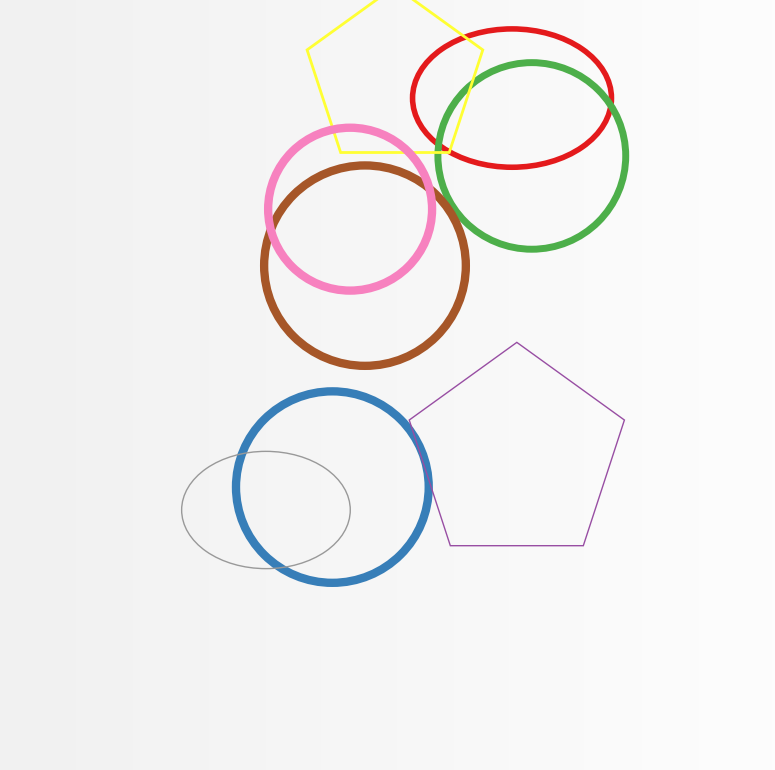[{"shape": "oval", "thickness": 2, "radius": 0.64, "center": [0.661, 0.873]}, {"shape": "circle", "thickness": 3, "radius": 0.62, "center": [0.429, 0.367]}, {"shape": "circle", "thickness": 2.5, "radius": 0.61, "center": [0.686, 0.797]}, {"shape": "pentagon", "thickness": 0.5, "radius": 0.73, "center": [0.667, 0.409]}, {"shape": "pentagon", "thickness": 1, "radius": 0.6, "center": [0.51, 0.898]}, {"shape": "circle", "thickness": 3, "radius": 0.65, "center": [0.471, 0.655]}, {"shape": "circle", "thickness": 3, "radius": 0.53, "center": [0.452, 0.728]}, {"shape": "oval", "thickness": 0.5, "radius": 0.54, "center": [0.343, 0.338]}]